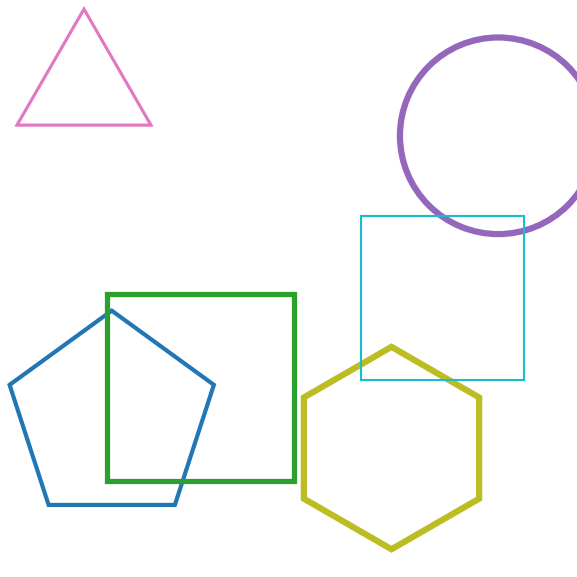[{"shape": "pentagon", "thickness": 2, "radius": 0.93, "center": [0.193, 0.275]}, {"shape": "square", "thickness": 2.5, "radius": 0.81, "center": [0.347, 0.328]}, {"shape": "circle", "thickness": 3, "radius": 0.85, "center": [0.863, 0.764]}, {"shape": "triangle", "thickness": 1.5, "radius": 0.67, "center": [0.145, 0.849]}, {"shape": "hexagon", "thickness": 3, "radius": 0.88, "center": [0.678, 0.223]}, {"shape": "square", "thickness": 1, "radius": 0.71, "center": [0.765, 0.483]}]